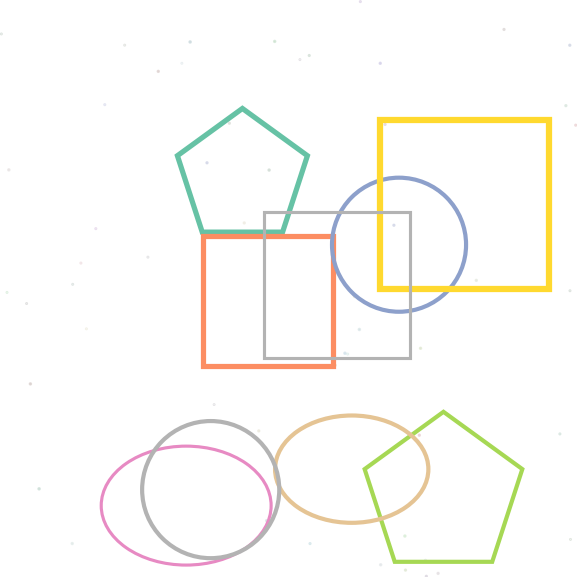[{"shape": "pentagon", "thickness": 2.5, "radius": 0.59, "center": [0.42, 0.693]}, {"shape": "square", "thickness": 2.5, "radius": 0.56, "center": [0.465, 0.478]}, {"shape": "circle", "thickness": 2, "radius": 0.58, "center": [0.691, 0.575]}, {"shape": "oval", "thickness": 1.5, "radius": 0.74, "center": [0.322, 0.124]}, {"shape": "pentagon", "thickness": 2, "radius": 0.72, "center": [0.768, 0.142]}, {"shape": "square", "thickness": 3, "radius": 0.73, "center": [0.804, 0.646]}, {"shape": "oval", "thickness": 2, "radius": 0.66, "center": [0.609, 0.187]}, {"shape": "circle", "thickness": 2, "radius": 0.59, "center": [0.365, 0.151]}, {"shape": "square", "thickness": 1.5, "radius": 0.63, "center": [0.583, 0.506]}]